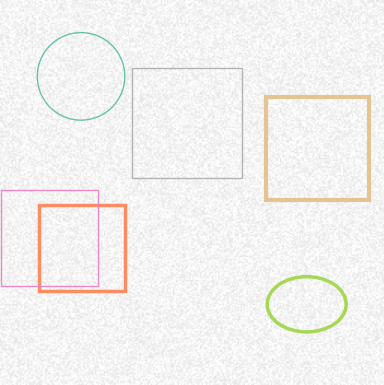[{"shape": "circle", "thickness": 1, "radius": 0.57, "center": [0.211, 0.802]}, {"shape": "square", "thickness": 2.5, "radius": 0.56, "center": [0.214, 0.357]}, {"shape": "square", "thickness": 1, "radius": 0.63, "center": [0.129, 0.382]}, {"shape": "oval", "thickness": 2.5, "radius": 0.51, "center": [0.797, 0.21]}, {"shape": "square", "thickness": 3, "radius": 0.67, "center": [0.824, 0.614]}, {"shape": "square", "thickness": 1, "radius": 0.72, "center": [0.486, 0.681]}]